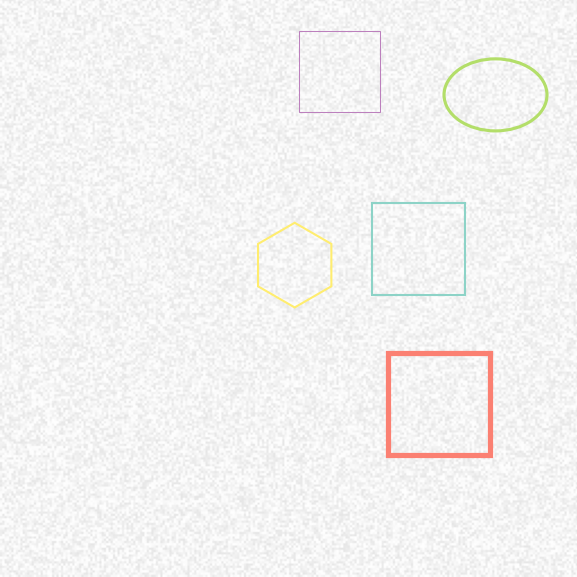[{"shape": "square", "thickness": 1, "radius": 0.4, "center": [0.724, 0.568]}, {"shape": "square", "thickness": 2.5, "radius": 0.44, "center": [0.76, 0.3]}, {"shape": "oval", "thickness": 1.5, "radius": 0.45, "center": [0.858, 0.835]}, {"shape": "square", "thickness": 0.5, "radius": 0.35, "center": [0.588, 0.876]}, {"shape": "hexagon", "thickness": 1, "radius": 0.37, "center": [0.51, 0.54]}]